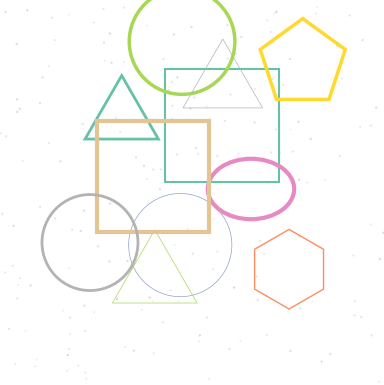[{"shape": "triangle", "thickness": 2, "radius": 0.55, "center": [0.316, 0.694]}, {"shape": "square", "thickness": 1.5, "radius": 0.74, "center": [0.576, 0.674]}, {"shape": "hexagon", "thickness": 1, "radius": 0.52, "center": [0.751, 0.301]}, {"shape": "circle", "thickness": 0.5, "radius": 0.67, "center": [0.468, 0.363]}, {"shape": "oval", "thickness": 3, "radius": 0.56, "center": [0.652, 0.509]}, {"shape": "triangle", "thickness": 0.5, "radius": 0.63, "center": [0.402, 0.276]}, {"shape": "circle", "thickness": 2.5, "radius": 0.69, "center": [0.473, 0.892]}, {"shape": "pentagon", "thickness": 2.5, "radius": 0.58, "center": [0.786, 0.836]}, {"shape": "square", "thickness": 3, "radius": 0.72, "center": [0.397, 0.542]}, {"shape": "circle", "thickness": 2, "radius": 0.62, "center": [0.234, 0.37]}, {"shape": "triangle", "thickness": 0.5, "radius": 0.6, "center": [0.579, 0.779]}]